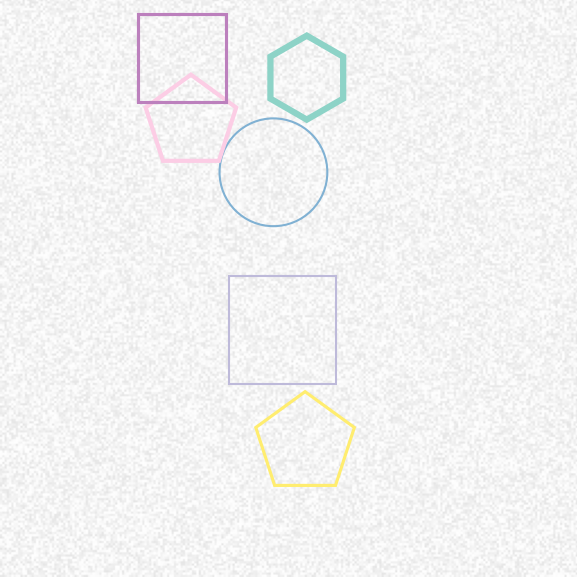[{"shape": "hexagon", "thickness": 3, "radius": 0.36, "center": [0.531, 0.865]}, {"shape": "square", "thickness": 1, "radius": 0.47, "center": [0.489, 0.428]}, {"shape": "circle", "thickness": 1, "radius": 0.47, "center": [0.473, 0.701]}, {"shape": "pentagon", "thickness": 2, "radius": 0.41, "center": [0.331, 0.787]}, {"shape": "square", "thickness": 1.5, "radius": 0.38, "center": [0.315, 0.899]}, {"shape": "pentagon", "thickness": 1.5, "radius": 0.45, "center": [0.528, 0.231]}]